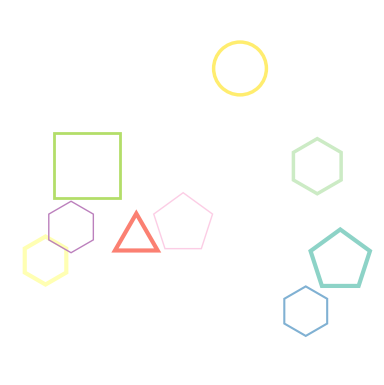[{"shape": "pentagon", "thickness": 3, "radius": 0.41, "center": [0.884, 0.323]}, {"shape": "hexagon", "thickness": 3, "radius": 0.31, "center": [0.118, 0.323]}, {"shape": "triangle", "thickness": 3, "radius": 0.32, "center": [0.354, 0.381]}, {"shape": "hexagon", "thickness": 1.5, "radius": 0.32, "center": [0.794, 0.192]}, {"shape": "square", "thickness": 2, "radius": 0.42, "center": [0.226, 0.57]}, {"shape": "pentagon", "thickness": 1, "radius": 0.4, "center": [0.476, 0.419]}, {"shape": "hexagon", "thickness": 1, "radius": 0.33, "center": [0.185, 0.41]}, {"shape": "hexagon", "thickness": 2.5, "radius": 0.36, "center": [0.824, 0.568]}, {"shape": "circle", "thickness": 2.5, "radius": 0.34, "center": [0.623, 0.822]}]